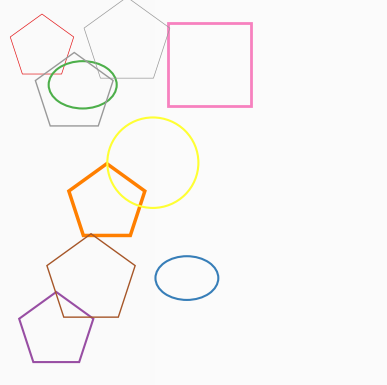[{"shape": "pentagon", "thickness": 0.5, "radius": 0.43, "center": [0.108, 0.877]}, {"shape": "oval", "thickness": 1.5, "radius": 0.41, "center": [0.482, 0.278]}, {"shape": "oval", "thickness": 1.5, "radius": 0.44, "center": [0.213, 0.78]}, {"shape": "pentagon", "thickness": 1.5, "radius": 0.5, "center": [0.145, 0.141]}, {"shape": "pentagon", "thickness": 2.5, "radius": 0.52, "center": [0.276, 0.472]}, {"shape": "circle", "thickness": 1.5, "radius": 0.59, "center": [0.394, 0.577]}, {"shape": "pentagon", "thickness": 1, "radius": 0.6, "center": [0.235, 0.273]}, {"shape": "square", "thickness": 2, "radius": 0.54, "center": [0.541, 0.831]}, {"shape": "pentagon", "thickness": 0.5, "radius": 0.58, "center": [0.328, 0.891]}, {"shape": "pentagon", "thickness": 1, "radius": 0.53, "center": [0.192, 0.758]}]